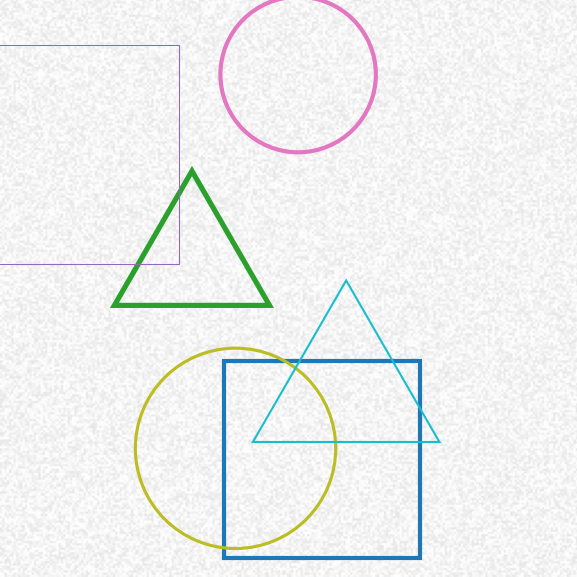[{"shape": "square", "thickness": 2, "radius": 0.85, "center": [0.558, 0.203]}, {"shape": "triangle", "thickness": 2.5, "radius": 0.78, "center": [0.332, 0.548]}, {"shape": "square", "thickness": 0.5, "radius": 0.95, "center": [0.12, 0.732]}, {"shape": "circle", "thickness": 2, "radius": 0.67, "center": [0.516, 0.87]}, {"shape": "circle", "thickness": 1.5, "radius": 0.87, "center": [0.408, 0.223]}, {"shape": "triangle", "thickness": 1, "radius": 0.93, "center": [0.599, 0.327]}]